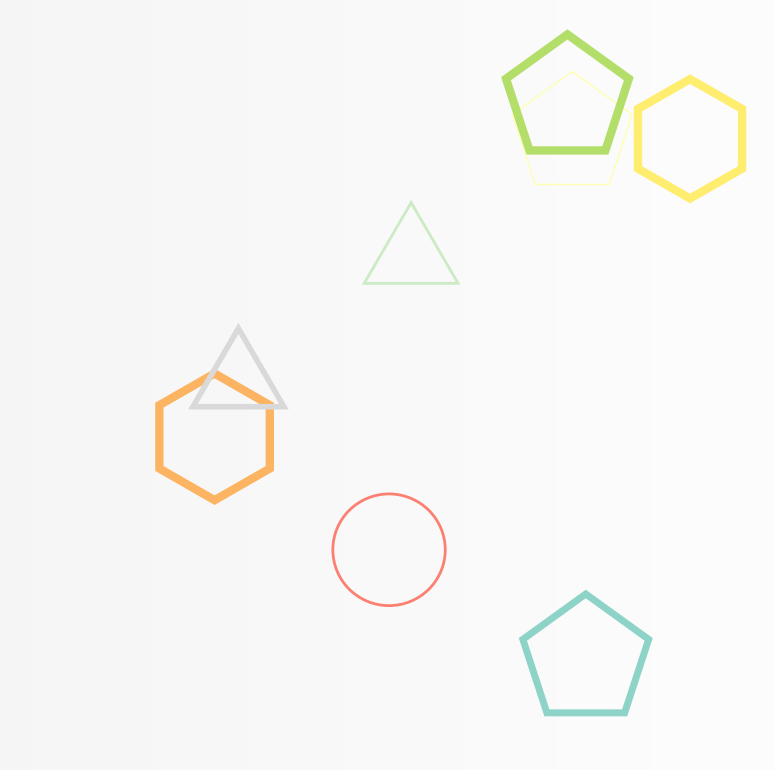[{"shape": "pentagon", "thickness": 2.5, "radius": 0.43, "center": [0.756, 0.143]}, {"shape": "pentagon", "thickness": 0.5, "radius": 0.41, "center": [0.738, 0.826]}, {"shape": "circle", "thickness": 1, "radius": 0.36, "center": [0.502, 0.286]}, {"shape": "hexagon", "thickness": 3, "radius": 0.41, "center": [0.277, 0.433]}, {"shape": "pentagon", "thickness": 3, "radius": 0.42, "center": [0.732, 0.872]}, {"shape": "triangle", "thickness": 2, "radius": 0.34, "center": [0.308, 0.506]}, {"shape": "triangle", "thickness": 1, "radius": 0.35, "center": [0.531, 0.667]}, {"shape": "hexagon", "thickness": 3, "radius": 0.39, "center": [0.89, 0.82]}]